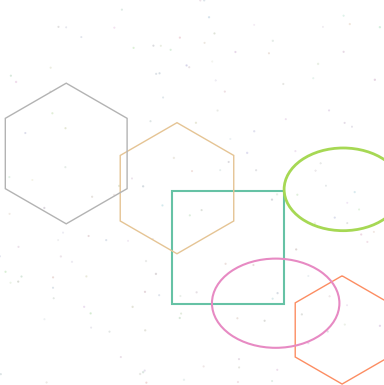[{"shape": "square", "thickness": 1.5, "radius": 0.73, "center": [0.592, 0.357]}, {"shape": "hexagon", "thickness": 1, "radius": 0.7, "center": [0.889, 0.143]}, {"shape": "oval", "thickness": 1.5, "radius": 0.83, "center": [0.716, 0.212]}, {"shape": "oval", "thickness": 2, "radius": 0.77, "center": [0.891, 0.508]}, {"shape": "hexagon", "thickness": 1, "radius": 0.85, "center": [0.46, 0.511]}, {"shape": "hexagon", "thickness": 1, "radius": 0.91, "center": [0.172, 0.601]}]